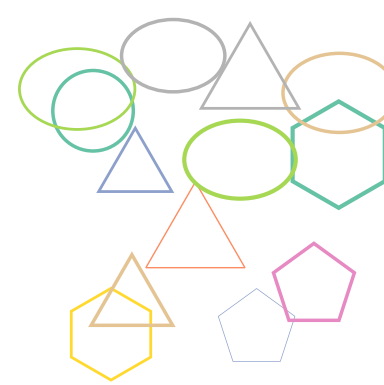[{"shape": "hexagon", "thickness": 3, "radius": 0.69, "center": [0.88, 0.598]}, {"shape": "circle", "thickness": 2.5, "radius": 0.52, "center": [0.242, 0.712]}, {"shape": "triangle", "thickness": 1, "radius": 0.74, "center": [0.508, 0.379]}, {"shape": "pentagon", "thickness": 0.5, "radius": 0.52, "center": [0.667, 0.146]}, {"shape": "triangle", "thickness": 2, "radius": 0.55, "center": [0.351, 0.557]}, {"shape": "pentagon", "thickness": 2.5, "radius": 0.55, "center": [0.815, 0.257]}, {"shape": "oval", "thickness": 3, "radius": 0.72, "center": [0.623, 0.585]}, {"shape": "oval", "thickness": 2, "radius": 0.75, "center": [0.2, 0.769]}, {"shape": "hexagon", "thickness": 2, "radius": 0.6, "center": [0.288, 0.132]}, {"shape": "triangle", "thickness": 2.5, "radius": 0.61, "center": [0.343, 0.216]}, {"shape": "oval", "thickness": 2.5, "radius": 0.73, "center": [0.882, 0.759]}, {"shape": "triangle", "thickness": 2, "radius": 0.73, "center": [0.65, 0.792]}, {"shape": "oval", "thickness": 2.5, "radius": 0.67, "center": [0.45, 0.855]}]